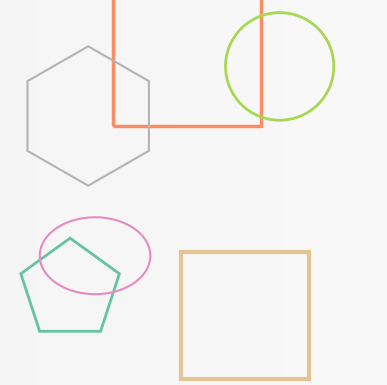[{"shape": "pentagon", "thickness": 2, "radius": 0.67, "center": [0.181, 0.248]}, {"shape": "square", "thickness": 2.5, "radius": 0.96, "center": [0.483, 0.864]}, {"shape": "oval", "thickness": 1.5, "radius": 0.71, "center": [0.245, 0.336]}, {"shape": "circle", "thickness": 2, "radius": 0.7, "center": [0.722, 0.827]}, {"shape": "square", "thickness": 3, "radius": 0.82, "center": [0.632, 0.181]}, {"shape": "hexagon", "thickness": 1.5, "radius": 0.9, "center": [0.228, 0.699]}]